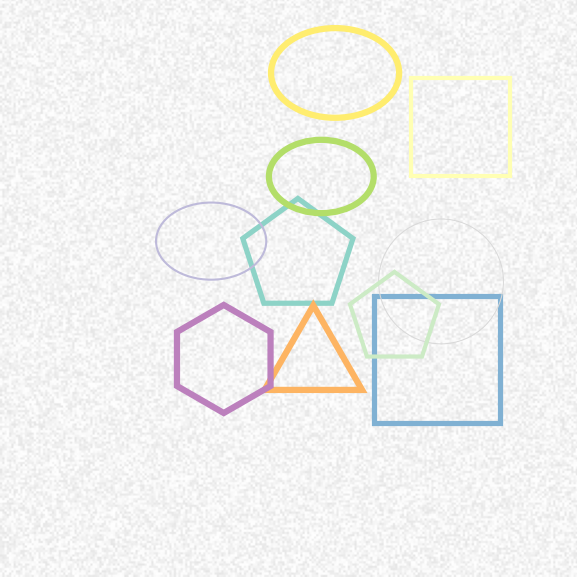[{"shape": "pentagon", "thickness": 2.5, "radius": 0.5, "center": [0.516, 0.555]}, {"shape": "square", "thickness": 2, "radius": 0.43, "center": [0.798, 0.779]}, {"shape": "oval", "thickness": 1, "radius": 0.48, "center": [0.366, 0.582]}, {"shape": "square", "thickness": 2.5, "radius": 0.55, "center": [0.756, 0.376]}, {"shape": "triangle", "thickness": 3, "radius": 0.49, "center": [0.543, 0.373]}, {"shape": "oval", "thickness": 3, "radius": 0.45, "center": [0.556, 0.694]}, {"shape": "circle", "thickness": 0.5, "radius": 0.54, "center": [0.764, 0.512]}, {"shape": "hexagon", "thickness": 3, "radius": 0.47, "center": [0.387, 0.378]}, {"shape": "pentagon", "thickness": 2, "radius": 0.41, "center": [0.683, 0.447]}, {"shape": "oval", "thickness": 3, "radius": 0.55, "center": [0.58, 0.873]}]